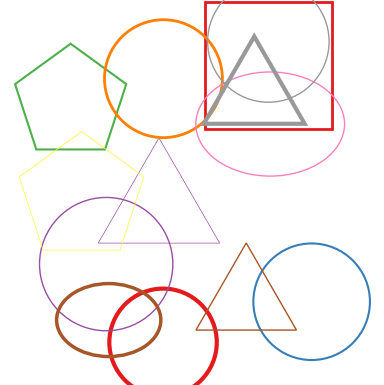[{"shape": "circle", "thickness": 3, "radius": 0.7, "center": [0.423, 0.111]}, {"shape": "square", "thickness": 2, "radius": 0.82, "center": [0.698, 0.829]}, {"shape": "circle", "thickness": 1.5, "radius": 0.76, "center": [0.809, 0.216]}, {"shape": "pentagon", "thickness": 1.5, "radius": 0.76, "center": [0.184, 0.735]}, {"shape": "triangle", "thickness": 0.5, "radius": 0.91, "center": [0.413, 0.46]}, {"shape": "circle", "thickness": 1, "radius": 0.87, "center": [0.276, 0.314]}, {"shape": "circle", "thickness": 2, "radius": 0.77, "center": [0.425, 0.796]}, {"shape": "pentagon", "thickness": 0.5, "radius": 0.85, "center": [0.212, 0.488]}, {"shape": "triangle", "thickness": 1, "radius": 0.75, "center": [0.64, 0.218]}, {"shape": "oval", "thickness": 2.5, "radius": 0.68, "center": [0.282, 0.169]}, {"shape": "oval", "thickness": 1, "radius": 0.97, "center": [0.702, 0.678]}, {"shape": "triangle", "thickness": 3, "radius": 0.76, "center": [0.66, 0.754]}, {"shape": "circle", "thickness": 1, "radius": 0.79, "center": [0.697, 0.892]}]